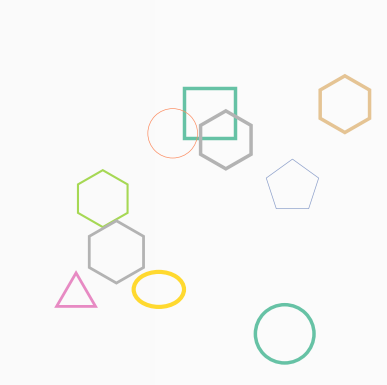[{"shape": "square", "thickness": 2.5, "radius": 0.33, "center": [0.54, 0.706]}, {"shape": "circle", "thickness": 2.5, "radius": 0.38, "center": [0.735, 0.133]}, {"shape": "circle", "thickness": 0.5, "radius": 0.32, "center": [0.446, 0.654]}, {"shape": "pentagon", "thickness": 0.5, "radius": 0.36, "center": [0.755, 0.516]}, {"shape": "triangle", "thickness": 2, "radius": 0.29, "center": [0.196, 0.233]}, {"shape": "hexagon", "thickness": 1.5, "radius": 0.37, "center": [0.265, 0.484]}, {"shape": "oval", "thickness": 3, "radius": 0.32, "center": [0.41, 0.248]}, {"shape": "hexagon", "thickness": 2.5, "radius": 0.37, "center": [0.89, 0.729]}, {"shape": "hexagon", "thickness": 2, "radius": 0.4, "center": [0.3, 0.346]}, {"shape": "hexagon", "thickness": 2.5, "radius": 0.38, "center": [0.583, 0.637]}]